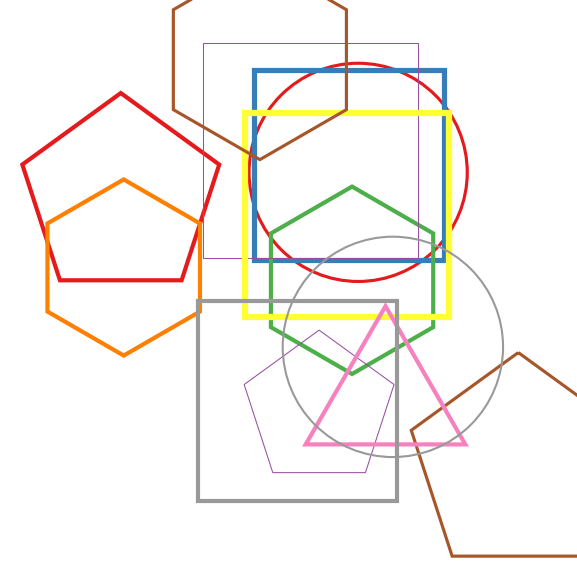[{"shape": "pentagon", "thickness": 2, "radius": 0.9, "center": [0.209, 0.659]}, {"shape": "circle", "thickness": 1.5, "radius": 0.94, "center": [0.62, 0.701]}, {"shape": "square", "thickness": 2.5, "radius": 0.82, "center": [0.605, 0.714]}, {"shape": "hexagon", "thickness": 2, "radius": 0.81, "center": [0.61, 0.514]}, {"shape": "pentagon", "thickness": 0.5, "radius": 0.68, "center": [0.553, 0.291]}, {"shape": "square", "thickness": 0.5, "radius": 0.93, "center": [0.538, 0.738]}, {"shape": "hexagon", "thickness": 2, "radius": 0.76, "center": [0.214, 0.536]}, {"shape": "square", "thickness": 3, "radius": 0.88, "center": [0.601, 0.626]}, {"shape": "pentagon", "thickness": 1.5, "radius": 0.97, "center": [0.897, 0.194]}, {"shape": "hexagon", "thickness": 1.5, "radius": 0.87, "center": [0.45, 0.896]}, {"shape": "triangle", "thickness": 2, "radius": 0.8, "center": [0.668, 0.309]}, {"shape": "square", "thickness": 2, "radius": 0.86, "center": [0.515, 0.304]}, {"shape": "circle", "thickness": 1, "radius": 0.95, "center": [0.68, 0.398]}]